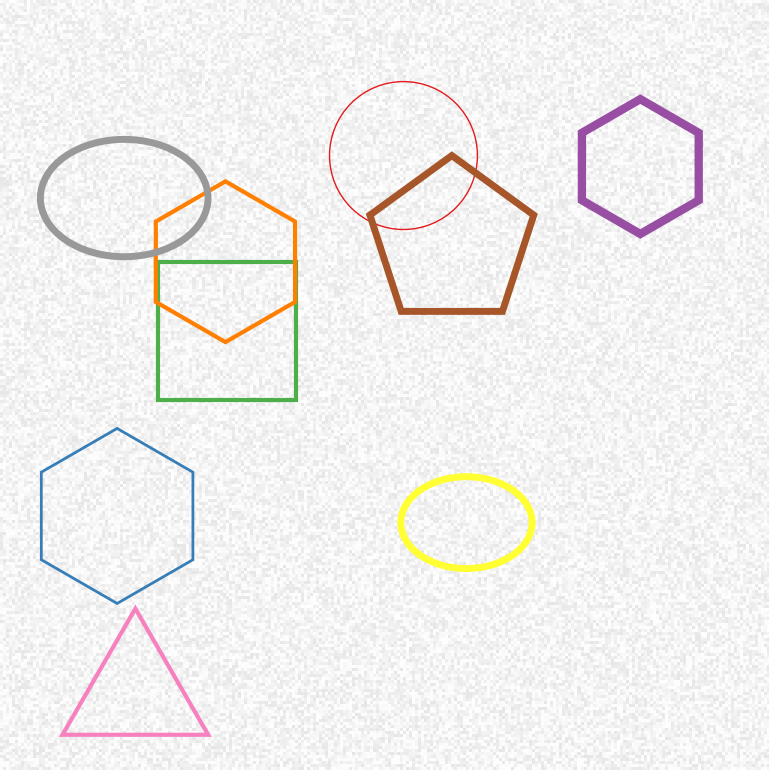[{"shape": "circle", "thickness": 0.5, "radius": 0.48, "center": [0.524, 0.798]}, {"shape": "hexagon", "thickness": 1, "radius": 0.57, "center": [0.152, 0.33]}, {"shape": "square", "thickness": 1.5, "radius": 0.45, "center": [0.295, 0.57]}, {"shape": "hexagon", "thickness": 3, "radius": 0.44, "center": [0.832, 0.784]}, {"shape": "hexagon", "thickness": 1.5, "radius": 0.52, "center": [0.293, 0.66]}, {"shape": "oval", "thickness": 2.5, "radius": 0.43, "center": [0.606, 0.321]}, {"shape": "pentagon", "thickness": 2.5, "radius": 0.56, "center": [0.587, 0.686]}, {"shape": "triangle", "thickness": 1.5, "radius": 0.55, "center": [0.176, 0.1]}, {"shape": "oval", "thickness": 2.5, "radius": 0.54, "center": [0.161, 0.743]}]